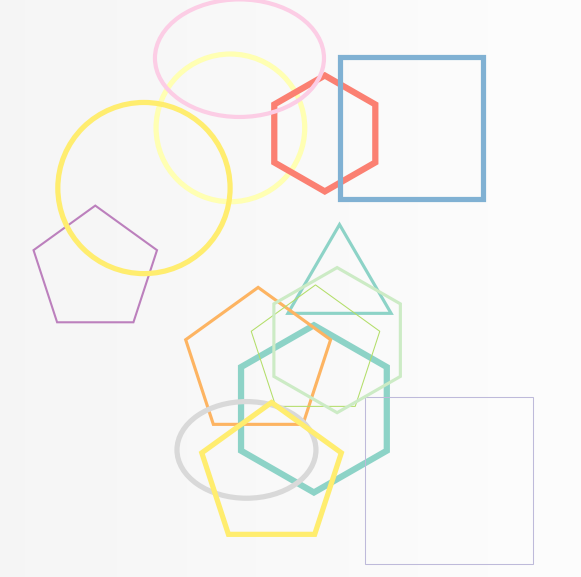[{"shape": "triangle", "thickness": 1.5, "radius": 0.51, "center": [0.584, 0.508]}, {"shape": "hexagon", "thickness": 3, "radius": 0.72, "center": [0.54, 0.291]}, {"shape": "circle", "thickness": 2.5, "radius": 0.64, "center": [0.396, 0.778]}, {"shape": "square", "thickness": 0.5, "radius": 0.72, "center": [0.773, 0.167]}, {"shape": "hexagon", "thickness": 3, "radius": 0.5, "center": [0.559, 0.768]}, {"shape": "square", "thickness": 2.5, "radius": 0.61, "center": [0.707, 0.778]}, {"shape": "pentagon", "thickness": 1.5, "radius": 0.66, "center": [0.444, 0.37]}, {"shape": "pentagon", "thickness": 0.5, "radius": 0.58, "center": [0.543, 0.39]}, {"shape": "oval", "thickness": 2, "radius": 0.73, "center": [0.412, 0.898]}, {"shape": "oval", "thickness": 2.5, "radius": 0.6, "center": [0.424, 0.22]}, {"shape": "pentagon", "thickness": 1, "radius": 0.56, "center": [0.164, 0.531]}, {"shape": "hexagon", "thickness": 1.5, "radius": 0.63, "center": [0.58, 0.41]}, {"shape": "circle", "thickness": 2.5, "radius": 0.74, "center": [0.248, 0.674]}, {"shape": "pentagon", "thickness": 2.5, "radius": 0.63, "center": [0.467, 0.176]}]